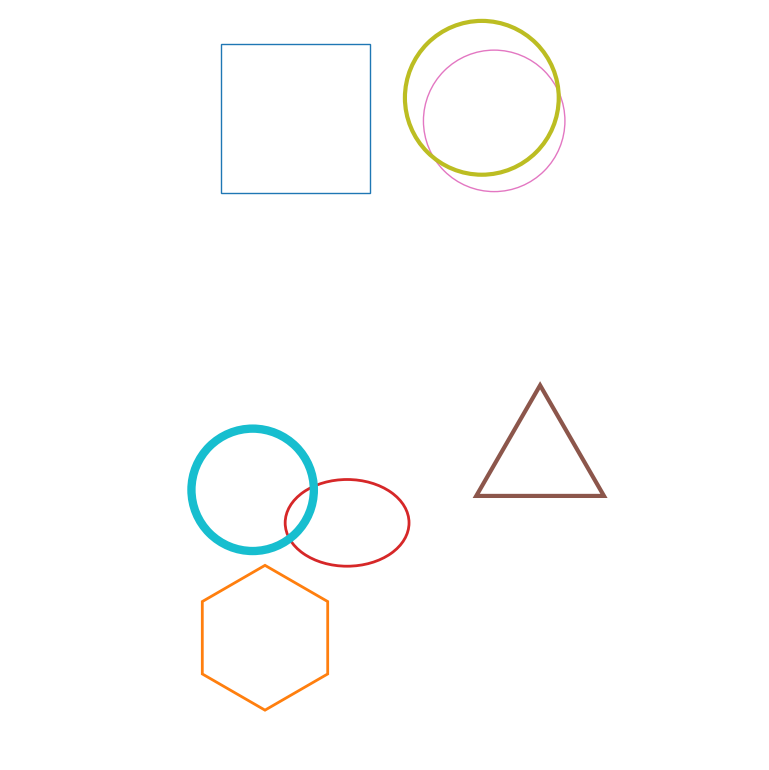[{"shape": "square", "thickness": 0.5, "radius": 0.48, "center": [0.384, 0.846]}, {"shape": "hexagon", "thickness": 1, "radius": 0.47, "center": [0.344, 0.172]}, {"shape": "oval", "thickness": 1, "radius": 0.4, "center": [0.451, 0.321]}, {"shape": "triangle", "thickness": 1.5, "radius": 0.48, "center": [0.701, 0.404]}, {"shape": "circle", "thickness": 0.5, "radius": 0.46, "center": [0.642, 0.843]}, {"shape": "circle", "thickness": 1.5, "radius": 0.5, "center": [0.626, 0.873]}, {"shape": "circle", "thickness": 3, "radius": 0.4, "center": [0.328, 0.364]}]